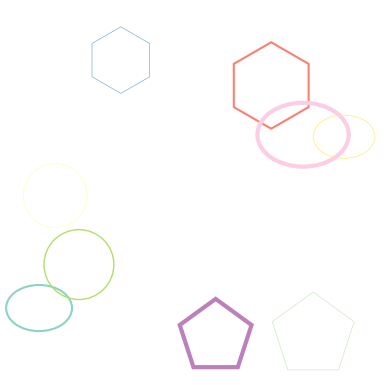[{"shape": "oval", "thickness": 1.5, "radius": 0.43, "center": [0.101, 0.2]}, {"shape": "circle", "thickness": 0.5, "radius": 0.42, "center": [0.143, 0.492]}, {"shape": "hexagon", "thickness": 1.5, "radius": 0.56, "center": [0.704, 0.778]}, {"shape": "hexagon", "thickness": 0.5, "radius": 0.43, "center": [0.314, 0.844]}, {"shape": "circle", "thickness": 1, "radius": 0.45, "center": [0.205, 0.313]}, {"shape": "oval", "thickness": 3, "radius": 0.59, "center": [0.787, 0.65]}, {"shape": "pentagon", "thickness": 3, "radius": 0.49, "center": [0.56, 0.126]}, {"shape": "pentagon", "thickness": 0.5, "radius": 0.56, "center": [0.813, 0.13]}, {"shape": "oval", "thickness": 0.5, "radius": 0.4, "center": [0.894, 0.645]}]